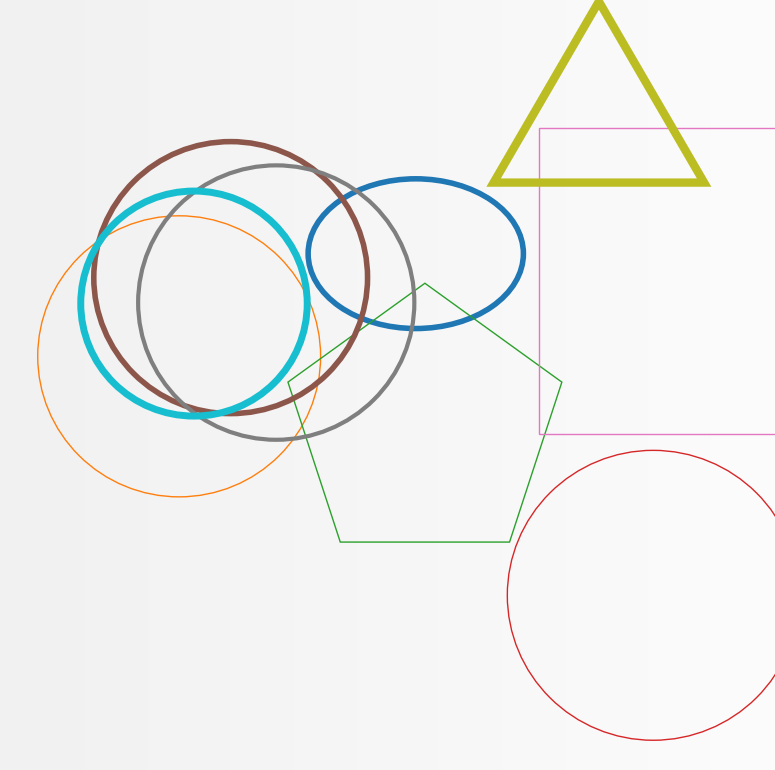[{"shape": "oval", "thickness": 2, "radius": 0.69, "center": [0.536, 0.671]}, {"shape": "circle", "thickness": 0.5, "radius": 0.91, "center": [0.231, 0.537]}, {"shape": "pentagon", "thickness": 0.5, "radius": 0.93, "center": [0.548, 0.446]}, {"shape": "circle", "thickness": 0.5, "radius": 0.94, "center": [0.843, 0.227]}, {"shape": "circle", "thickness": 2, "radius": 0.88, "center": [0.298, 0.639]}, {"shape": "square", "thickness": 0.5, "radius": 0.99, "center": [0.894, 0.636]}, {"shape": "circle", "thickness": 1.5, "radius": 0.89, "center": [0.356, 0.607]}, {"shape": "triangle", "thickness": 3, "radius": 0.78, "center": [0.773, 0.841]}, {"shape": "circle", "thickness": 2.5, "radius": 0.73, "center": [0.25, 0.606]}]